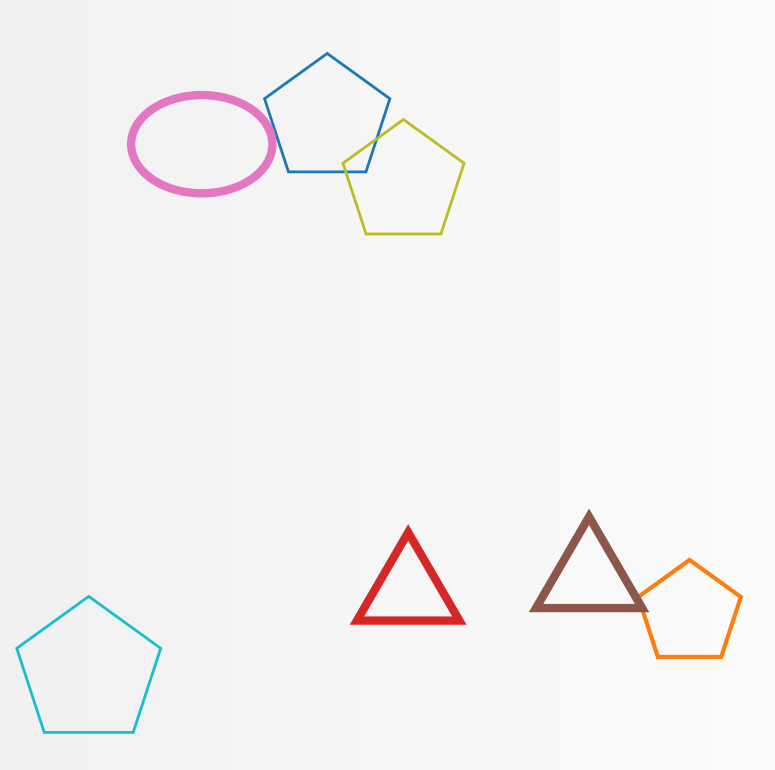[{"shape": "pentagon", "thickness": 1, "radius": 0.43, "center": [0.422, 0.846]}, {"shape": "pentagon", "thickness": 1.5, "radius": 0.35, "center": [0.89, 0.203]}, {"shape": "triangle", "thickness": 3, "radius": 0.38, "center": [0.527, 0.232]}, {"shape": "triangle", "thickness": 3, "radius": 0.4, "center": [0.76, 0.25]}, {"shape": "oval", "thickness": 3, "radius": 0.46, "center": [0.26, 0.813]}, {"shape": "pentagon", "thickness": 1, "radius": 0.41, "center": [0.521, 0.763]}, {"shape": "pentagon", "thickness": 1, "radius": 0.49, "center": [0.114, 0.128]}]